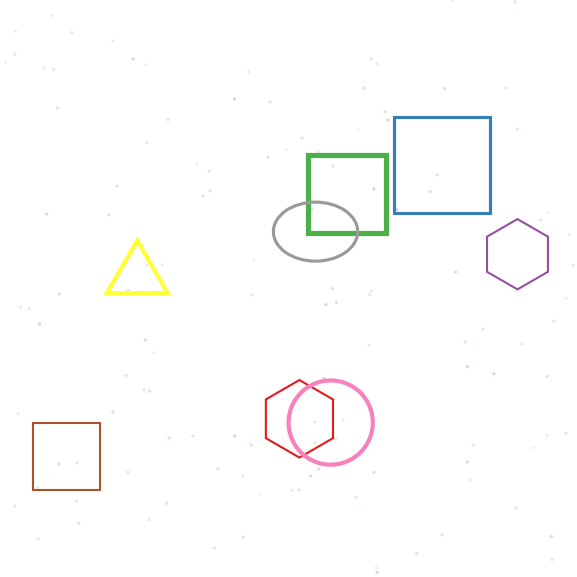[{"shape": "hexagon", "thickness": 1, "radius": 0.34, "center": [0.518, 0.274]}, {"shape": "square", "thickness": 1.5, "radius": 0.42, "center": [0.765, 0.713]}, {"shape": "square", "thickness": 2.5, "radius": 0.34, "center": [0.601, 0.663]}, {"shape": "hexagon", "thickness": 1, "radius": 0.3, "center": [0.896, 0.559]}, {"shape": "triangle", "thickness": 2, "radius": 0.3, "center": [0.238, 0.522]}, {"shape": "square", "thickness": 1, "radius": 0.29, "center": [0.116, 0.208]}, {"shape": "circle", "thickness": 2, "radius": 0.36, "center": [0.573, 0.267]}, {"shape": "oval", "thickness": 1.5, "radius": 0.36, "center": [0.546, 0.598]}]